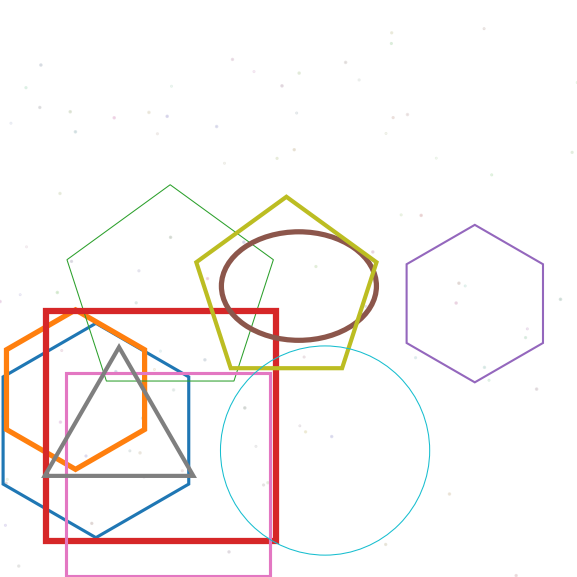[{"shape": "hexagon", "thickness": 1.5, "radius": 0.93, "center": [0.166, 0.254]}, {"shape": "hexagon", "thickness": 2.5, "radius": 0.69, "center": [0.131, 0.324]}, {"shape": "pentagon", "thickness": 0.5, "radius": 0.94, "center": [0.295, 0.491]}, {"shape": "square", "thickness": 3, "radius": 1.0, "center": [0.279, 0.262]}, {"shape": "hexagon", "thickness": 1, "radius": 0.68, "center": [0.822, 0.473]}, {"shape": "oval", "thickness": 2.5, "radius": 0.67, "center": [0.518, 0.504]}, {"shape": "square", "thickness": 1.5, "radius": 0.88, "center": [0.292, 0.177]}, {"shape": "triangle", "thickness": 2, "radius": 0.74, "center": [0.206, 0.249]}, {"shape": "pentagon", "thickness": 2, "radius": 0.82, "center": [0.496, 0.494]}, {"shape": "circle", "thickness": 0.5, "radius": 0.91, "center": [0.563, 0.219]}]